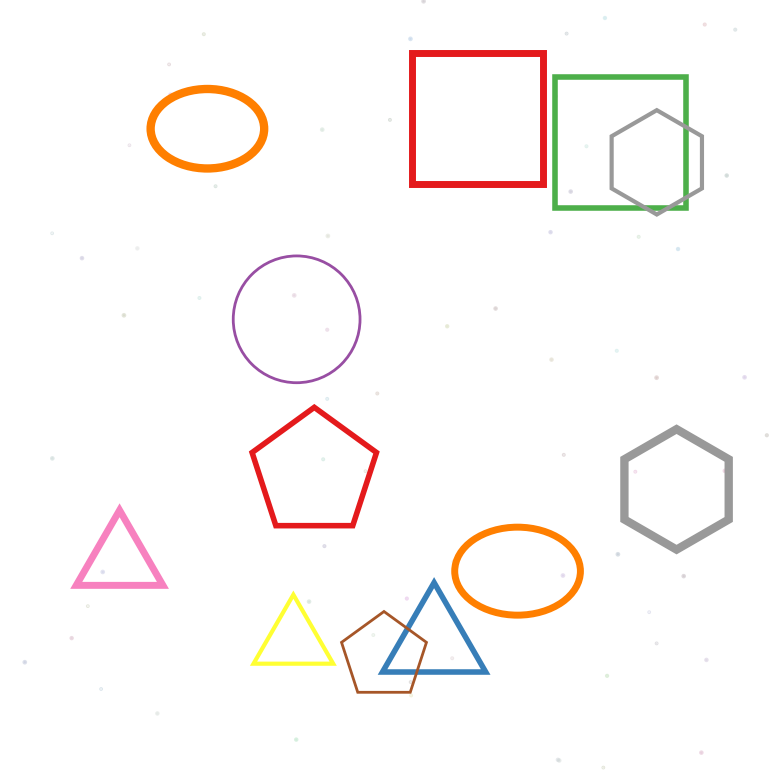[{"shape": "square", "thickness": 2.5, "radius": 0.43, "center": [0.62, 0.846]}, {"shape": "pentagon", "thickness": 2, "radius": 0.42, "center": [0.408, 0.386]}, {"shape": "triangle", "thickness": 2, "radius": 0.39, "center": [0.564, 0.166]}, {"shape": "square", "thickness": 2, "radius": 0.43, "center": [0.805, 0.815]}, {"shape": "circle", "thickness": 1, "radius": 0.41, "center": [0.385, 0.585]}, {"shape": "oval", "thickness": 2.5, "radius": 0.41, "center": [0.672, 0.258]}, {"shape": "oval", "thickness": 3, "radius": 0.37, "center": [0.269, 0.833]}, {"shape": "triangle", "thickness": 1.5, "radius": 0.3, "center": [0.381, 0.168]}, {"shape": "pentagon", "thickness": 1, "radius": 0.29, "center": [0.499, 0.148]}, {"shape": "triangle", "thickness": 2.5, "radius": 0.32, "center": [0.155, 0.272]}, {"shape": "hexagon", "thickness": 1.5, "radius": 0.34, "center": [0.853, 0.789]}, {"shape": "hexagon", "thickness": 3, "radius": 0.39, "center": [0.879, 0.364]}]